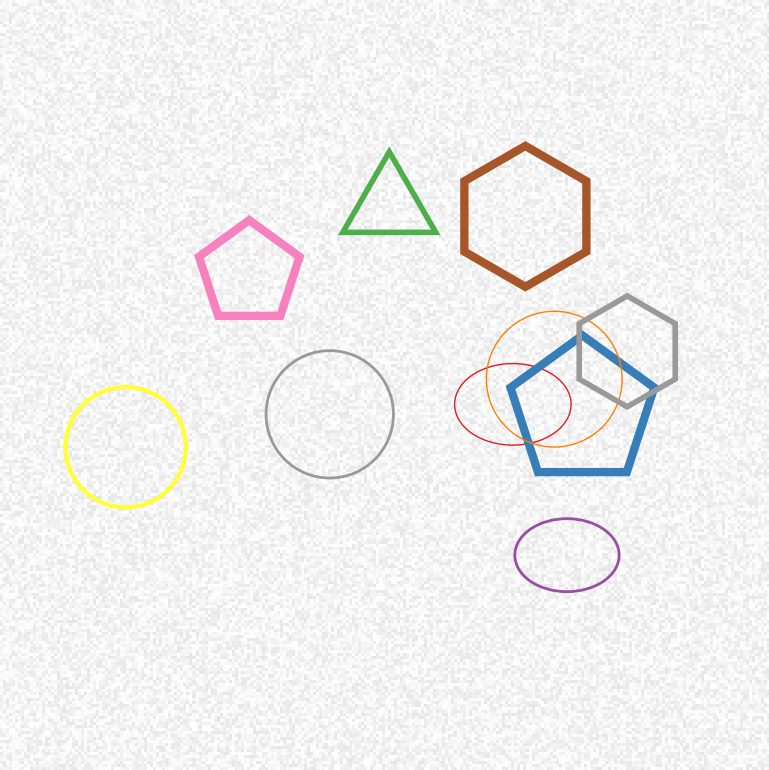[{"shape": "oval", "thickness": 0.5, "radius": 0.38, "center": [0.666, 0.475]}, {"shape": "pentagon", "thickness": 3, "radius": 0.49, "center": [0.756, 0.466]}, {"shape": "triangle", "thickness": 2, "radius": 0.35, "center": [0.506, 0.733]}, {"shape": "oval", "thickness": 1, "radius": 0.34, "center": [0.736, 0.279]}, {"shape": "circle", "thickness": 0.5, "radius": 0.44, "center": [0.72, 0.508]}, {"shape": "circle", "thickness": 1.5, "radius": 0.39, "center": [0.163, 0.419]}, {"shape": "hexagon", "thickness": 3, "radius": 0.46, "center": [0.682, 0.719]}, {"shape": "pentagon", "thickness": 3, "radius": 0.34, "center": [0.324, 0.645]}, {"shape": "circle", "thickness": 1, "radius": 0.41, "center": [0.428, 0.462]}, {"shape": "hexagon", "thickness": 2, "radius": 0.36, "center": [0.815, 0.544]}]